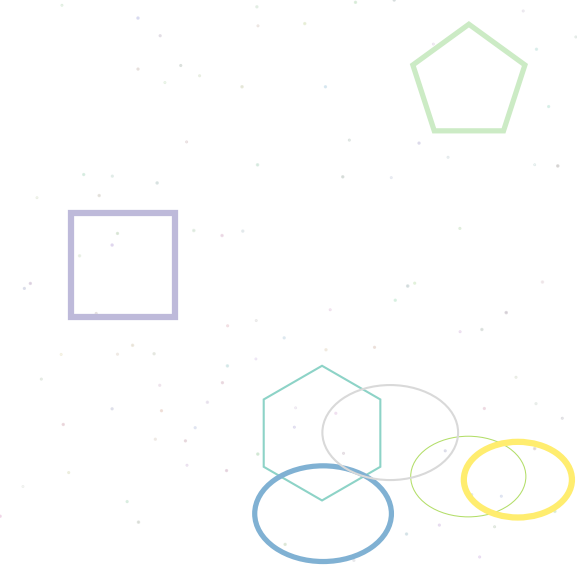[{"shape": "hexagon", "thickness": 1, "radius": 0.58, "center": [0.558, 0.249]}, {"shape": "square", "thickness": 3, "radius": 0.45, "center": [0.213, 0.54]}, {"shape": "oval", "thickness": 2.5, "radius": 0.59, "center": [0.559, 0.11]}, {"shape": "oval", "thickness": 0.5, "radius": 0.5, "center": [0.811, 0.174]}, {"shape": "oval", "thickness": 1, "radius": 0.59, "center": [0.676, 0.25]}, {"shape": "pentagon", "thickness": 2.5, "radius": 0.51, "center": [0.812, 0.855]}, {"shape": "oval", "thickness": 3, "radius": 0.47, "center": [0.897, 0.169]}]